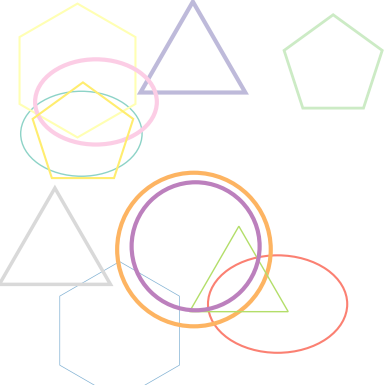[{"shape": "oval", "thickness": 1, "radius": 0.79, "center": [0.211, 0.653]}, {"shape": "hexagon", "thickness": 1.5, "radius": 0.87, "center": [0.201, 0.817]}, {"shape": "triangle", "thickness": 3, "radius": 0.79, "center": [0.501, 0.838]}, {"shape": "oval", "thickness": 1.5, "radius": 0.9, "center": [0.721, 0.21]}, {"shape": "hexagon", "thickness": 0.5, "radius": 0.9, "center": [0.311, 0.141]}, {"shape": "circle", "thickness": 3, "radius": 1.0, "center": [0.504, 0.352]}, {"shape": "triangle", "thickness": 1, "radius": 0.74, "center": [0.62, 0.264]}, {"shape": "oval", "thickness": 3, "radius": 0.79, "center": [0.249, 0.735]}, {"shape": "triangle", "thickness": 2.5, "radius": 0.83, "center": [0.143, 0.345]}, {"shape": "circle", "thickness": 3, "radius": 0.83, "center": [0.508, 0.36]}, {"shape": "pentagon", "thickness": 2, "radius": 0.67, "center": [0.865, 0.828]}, {"shape": "pentagon", "thickness": 1.5, "radius": 0.69, "center": [0.215, 0.649]}]